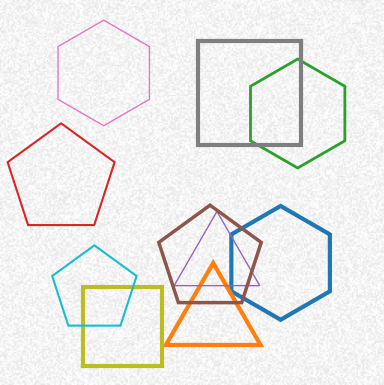[{"shape": "hexagon", "thickness": 3, "radius": 0.74, "center": [0.729, 0.317]}, {"shape": "triangle", "thickness": 3, "radius": 0.71, "center": [0.554, 0.175]}, {"shape": "hexagon", "thickness": 2, "radius": 0.71, "center": [0.773, 0.705]}, {"shape": "pentagon", "thickness": 1.5, "radius": 0.73, "center": [0.159, 0.534]}, {"shape": "triangle", "thickness": 1, "radius": 0.64, "center": [0.563, 0.322]}, {"shape": "pentagon", "thickness": 2.5, "radius": 0.7, "center": [0.545, 0.327]}, {"shape": "hexagon", "thickness": 1, "radius": 0.69, "center": [0.269, 0.811]}, {"shape": "square", "thickness": 3, "radius": 0.67, "center": [0.647, 0.759]}, {"shape": "square", "thickness": 3, "radius": 0.51, "center": [0.319, 0.152]}, {"shape": "pentagon", "thickness": 1.5, "radius": 0.58, "center": [0.245, 0.247]}]